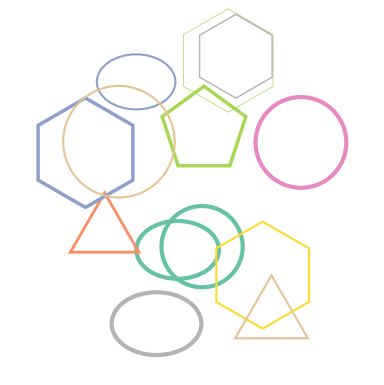[{"shape": "circle", "thickness": 3, "radius": 0.53, "center": [0.525, 0.359]}, {"shape": "oval", "thickness": 3, "radius": 0.54, "center": [0.461, 0.351]}, {"shape": "triangle", "thickness": 2, "radius": 0.51, "center": [0.272, 0.396]}, {"shape": "hexagon", "thickness": 2.5, "radius": 0.71, "center": [0.222, 0.603]}, {"shape": "oval", "thickness": 1.5, "radius": 0.51, "center": [0.354, 0.787]}, {"shape": "circle", "thickness": 3, "radius": 0.59, "center": [0.782, 0.63]}, {"shape": "pentagon", "thickness": 2.5, "radius": 0.57, "center": [0.53, 0.662]}, {"shape": "hexagon", "thickness": 0.5, "radius": 0.67, "center": [0.593, 0.843]}, {"shape": "hexagon", "thickness": 1.5, "radius": 0.7, "center": [0.682, 0.285]}, {"shape": "triangle", "thickness": 1.5, "radius": 0.55, "center": [0.705, 0.176]}, {"shape": "circle", "thickness": 1.5, "radius": 0.72, "center": [0.309, 0.632]}, {"shape": "hexagon", "thickness": 1, "radius": 0.54, "center": [0.613, 0.854]}, {"shape": "oval", "thickness": 3, "radius": 0.58, "center": [0.407, 0.159]}]